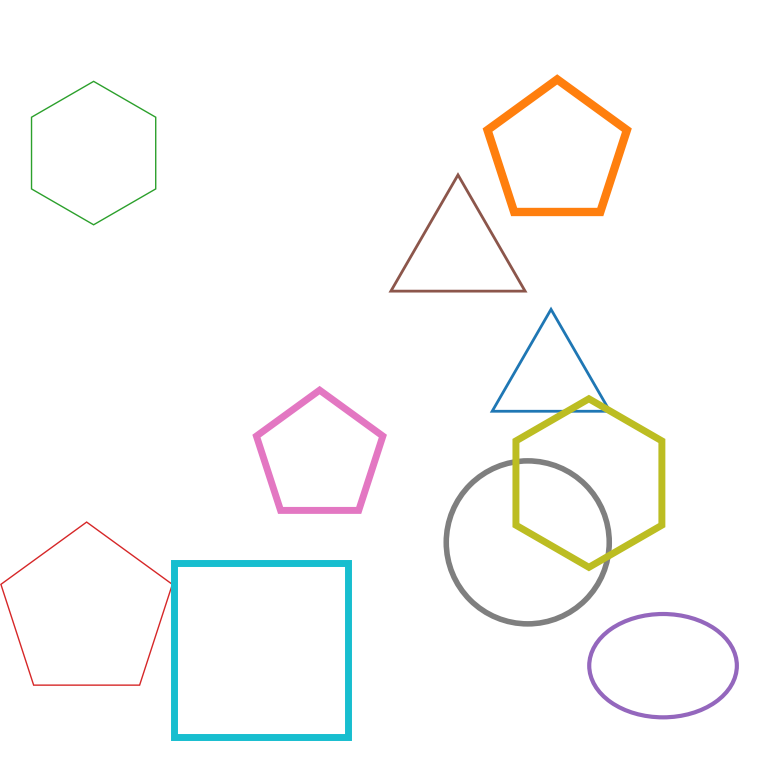[{"shape": "triangle", "thickness": 1, "radius": 0.44, "center": [0.716, 0.51]}, {"shape": "pentagon", "thickness": 3, "radius": 0.48, "center": [0.724, 0.802]}, {"shape": "hexagon", "thickness": 0.5, "radius": 0.47, "center": [0.122, 0.801]}, {"shape": "pentagon", "thickness": 0.5, "radius": 0.59, "center": [0.113, 0.205]}, {"shape": "oval", "thickness": 1.5, "radius": 0.48, "center": [0.861, 0.135]}, {"shape": "triangle", "thickness": 1, "radius": 0.5, "center": [0.595, 0.672]}, {"shape": "pentagon", "thickness": 2.5, "radius": 0.43, "center": [0.415, 0.407]}, {"shape": "circle", "thickness": 2, "radius": 0.53, "center": [0.685, 0.296]}, {"shape": "hexagon", "thickness": 2.5, "radius": 0.55, "center": [0.765, 0.373]}, {"shape": "square", "thickness": 2.5, "radius": 0.56, "center": [0.339, 0.156]}]